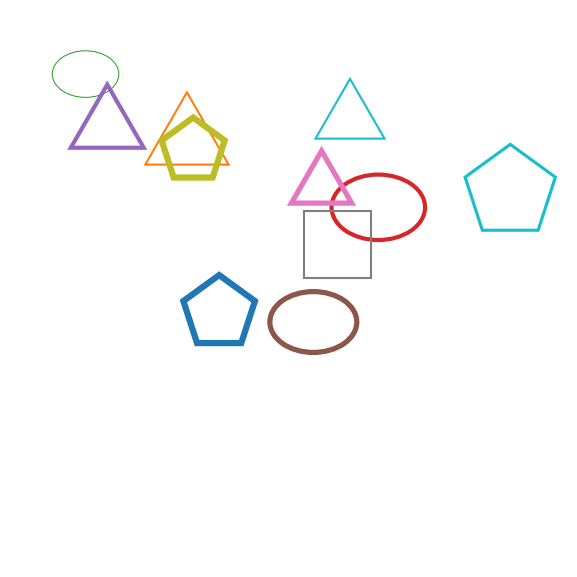[{"shape": "pentagon", "thickness": 3, "radius": 0.33, "center": [0.379, 0.458]}, {"shape": "triangle", "thickness": 1, "radius": 0.42, "center": [0.324, 0.756]}, {"shape": "oval", "thickness": 0.5, "radius": 0.29, "center": [0.148, 0.871]}, {"shape": "oval", "thickness": 2, "radius": 0.4, "center": [0.655, 0.64]}, {"shape": "triangle", "thickness": 2, "radius": 0.36, "center": [0.186, 0.78]}, {"shape": "oval", "thickness": 2.5, "radius": 0.38, "center": [0.543, 0.442]}, {"shape": "triangle", "thickness": 2.5, "radius": 0.3, "center": [0.557, 0.678]}, {"shape": "square", "thickness": 1, "radius": 0.29, "center": [0.584, 0.575]}, {"shape": "pentagon", "thickness": 3, "radius": 0.29, "center": [0.334, 0.738]}, {"shape": "triangle", "thickness": 1, "radius": 0.35, "center": [0.606, 0.794]}, {"shape": "pentagon", "thickness": 1.5, "radius": 0.41, "center": [0.884, 0.667]}]